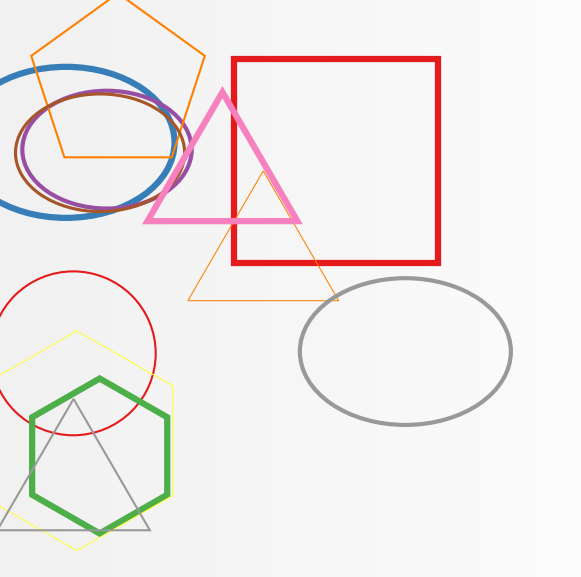[{"shape": "circle", "thickness": 1, "radius": 0.71, "center": [0.126, 0.387]}, {"shape": "square", "thickness": 3, "radius": 0.88, "center": [0.578, 0.721]}, {"shape": "oval", "thickness": 3, "radius": 0.93, "center": [0.113, 0.753]}, {"shape": "hexagon", "thickness": 3, "radius": 0.67, "center": [0.172, 0.21]}, {"shape": "oval", "thickness": 2, "radius": 0.73, "center": [0.184, 0.74]}, {"shape": "triangle", "thickness": 0.5, "radius": 0.75, "center": [0.453, 0.553]}, {"shape": "pentagon", "thickness": 1, "radius": 0.79, "center": [0.203, 0.854]}, {"shape": "hexagon", "thickness": 0.5, "radius": 0.95, "center": [0.132, 0.236]}, {"shape": "oval", "thickness": 1.5, "radius": 0.73, "center": [0.172, 0.735]}, {"shape": "triangle", "thickness": 3, "radius": 0.74, "center": [0.383, 0.691]}, {"shape": "oval", "thickness": 2, "radius": 0.91, "center": [0.697, 0.39]}, {"shape": "triangle", "thickness": 1, "radius": 0.76, "center": [0.127, 0.157]}]